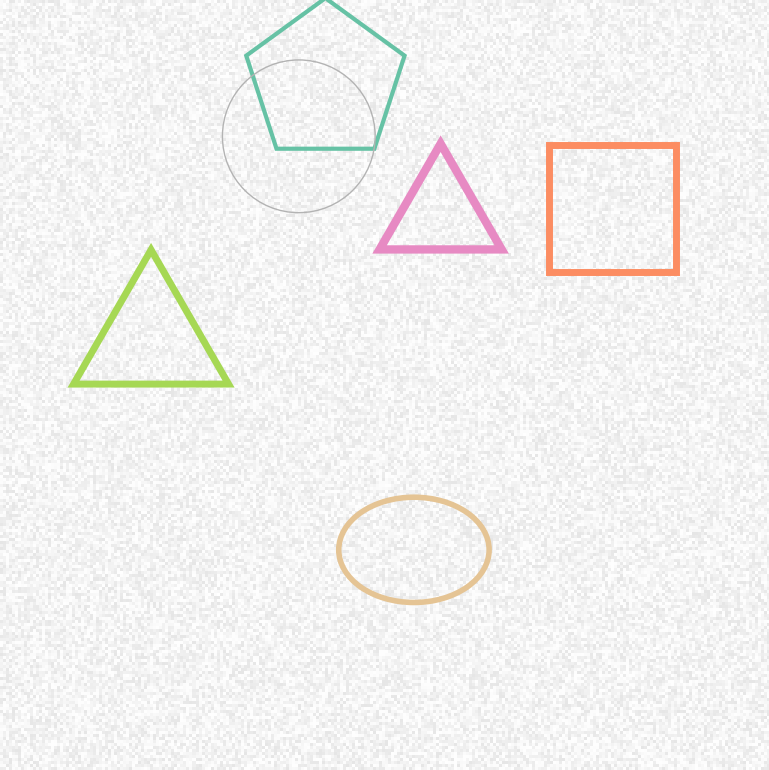[{"shape": "pentagon", "thickness": 1.5, "radius": 0.54, "center": [0.423, 0.894]}, {"shape": "square", "thickness": 2.5, "radius": 0.41, "center": [0.795, 0.73]}, {"shape": "triangle", "thickness": 3, "radius": 0.46, "center": [0.572, 0.722]}, {"shape": "triangle", "thickness": 2.5, "radius": 0.58, "center": [0.196, 0.559]}, {"shape": "oval", "thickness": 2, "radius": 0.49, "center": [0.538, 0.286]}, {"shape": "circle", "thickness": 0.5, "radius": 0.5, "center": [0.388, 0.823]}]